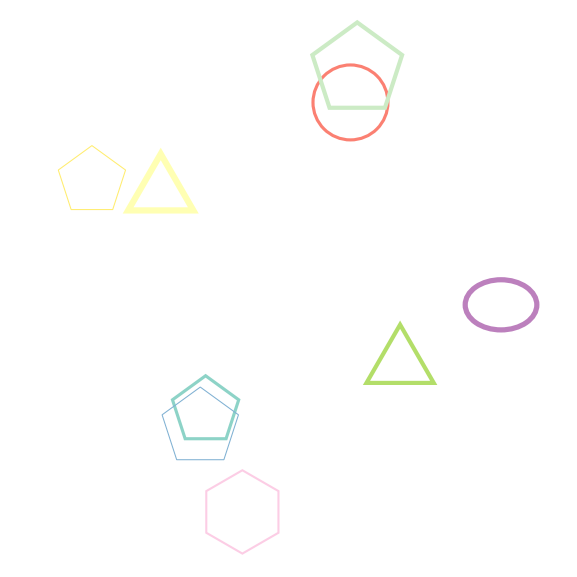[{"shape": "pentagon", "thickness": 1.5, "radius": 0.3, "center": [0.356, 0.288]}, {"shape": "triangle", "thickness": 3, "radius": 0.33, "center": [0.278, 0.667]}, {"shape": "circle", "thickness": 1.5, "radius": 0.32, "center": [0.607, 0.822]}, {"shape": "pentagon", "thickness": 0.5, "radius": 0.35, "center": [0.347, 0.259]}, {"shape": "triangle", "thickness": 2, "radius": 0.34, "center": [0.693, 0.37]}, {"shape": "hexagon", "thickness": 1, "radius": 0.36, "center": [0.42, 0.113]}, {"shape": "oval", "thickness": 2.5, "radius": 0.31, "center": [0.868, 0.471]}, {"shape": "pentagon", "thickness": 2, "radius": 0.41, "center": [0.619, 0.879]}, {"shape": "pentagon", "thickness": 0.5, "radius": 0.31, "center": [0.159, 0.686]}]